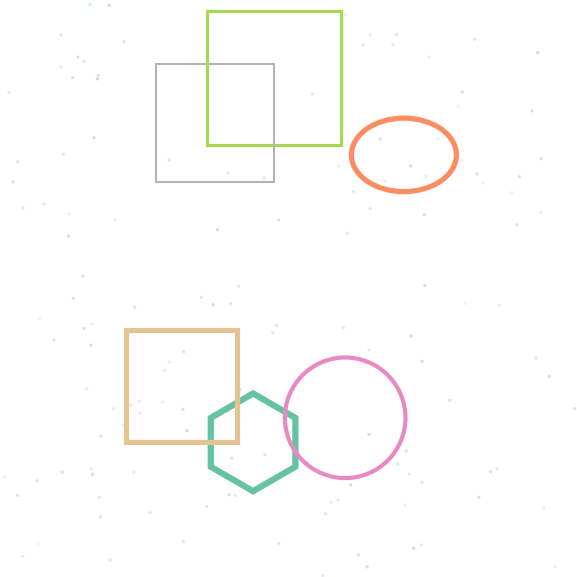[{"shape": "hexagon", "thickness": 3, "radius": 0.42, "center": [0.438, 0.233]}, {"shape": "oval", "thickness": 2.5, "radius": 0.45, "center": [0.699, 0.731]}, {"shape": "circle", "thickness": 2, "radius": 0.52, "center": [0.598, 0.276]}, {"shape": "square", "thickness": 1.5, "radius": 0.58, "center": [0.474, 0.864]}, {"shape": "square", "thickness": 2.5, "radius": 0.48, "center": [0.314, 0.331]}, {"shape": "square", "thickness": 1, "radius": 0.51, "center": [0.371, 0.787]}]